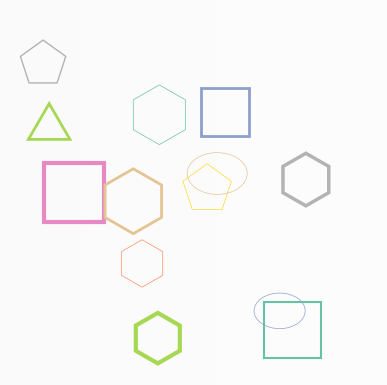[{"shape": "square", "thickness": 1.5, "radius": 0.37, "center": [0.756, 0.143]}, {"shape": "hexagon", "thickness": 0.5, "radius": 0.39, "center": [0.411, 0.702]}, {"shape": "hexagon", "thickness": 0.5, "radius": 0.31, "center": [0.367, 0.316]}, {"shape": "square", "thickness": 2, "radius": 0.31, "center": [0.58, 0.709]}, {"shape": "oval", "thickness": 0.5, "radius": 0.33, "center": [0.722, 0.193]}, {"shape": "square", "thickness": 3, "radius": 0.38, "center": [0.19, 0.499]}, {"shape": "hexagon", "thickness": 3, "radius": 0.33, "center": [0.407, 0.122]}, {"shape": "triangle", "thickness": 2, "radius": 0.31, "center": [0.127, 0.669]}, {"shape": "pentagon", "thickness": 0.5, "radius": 0.33, "center": [0.535, 0.509]}, {"shape": "oval", "thickness": 0.5, "radius": 0.39, "center": [0.56, 0.549]}, {"shape": "hexagon", "thickness": 2, "radius": 0.42, "center": [0.344, 0.477]}, {"shape": "pentagon", "thickness": 1, "radius": 0.31, "center": [0.111, 0.834]}, {"shape": "hexagon", "thickness": 2.5, "radius": 0.34, "center": [0.789, 0.534]}]